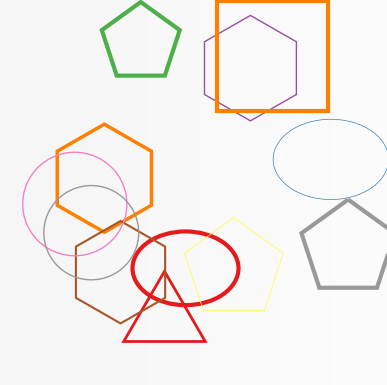[{"shape": "oval", "thickness": 3, "radius": 0.68, "center": [0.479, 0.303]}, {"shape": "triangle", "thickness": 2, "radius": 0.61, "center": [0.425, 0.174]}, {"shape": "oval", "thickness": 0.5, "radius": 0.74, "center": [0.854, 0.586]}, {"shape": "pentagon", "thickness": 3, "radius": 0.53, "center": [0.363, 0.889]}, {"shape": "hexagon", "thickness": 1, "radius": 0.68, "center": [0.646, 0.823]}, {"shape": "hexagon", "thickness": 2.5, "radius": 0.7, "center": [0.269, 0.537]}, {"shape": "square", "thickness": 3, "radius": 0.71, "center": [0.703, 0.855]}, {"shape": "pentagon", "thickness": 0.5, "radius": 0.67, "center": [0.603, 0.301]}, {"shape": "hexagon", "thickness": 1.5, "radius": 0.66, "center": [0.311, 0.293]}, {"shape": "circle", "thickness": 1, "radius": 0.67, "center": [0.193, 0.47]}, {"shape": "pentagon", "thickness": 3, "radius": 0.63, "center": [0.898, 0.355]}, {"shape": "circle", "thickness": 1, "radius": 0.61, "center": [0.236, 0.396]}]